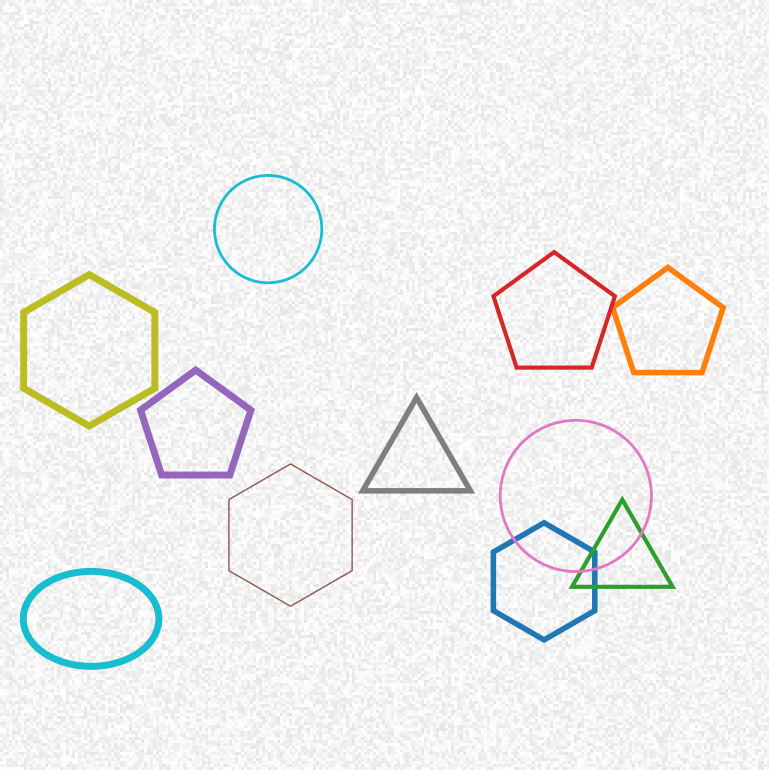[{"shape": "hexagon", "thickness": 2, "radius": 0.38, "center": [0.707, 0.245]}, {"shape": "pentagon", "thickness": 2, "radius": 0.38, "center": [0.867, 0.577]}, {"shape": "triangle", "thickness": 1.5, "radius": 0.38, "center": [0.808, 0.276]}, {"shape": "pentagon", "thickness": 1.5, "radius": 0.41, "center": [0.72, 0.59]}, {"shape": "pentagon", "thickness": 2.5, "radius": 0.38, "center": [0.254, 0.444]}, {"shape": "hexagon", "thickness": 0.5, "radius": 0.46, "center": [0.377, 0.305]}, {"shape": "circle", "thickness": 1, "radius": 0.49, "center": [0.748, 0.356]}, {"shape": "triangle", "thickness": 2, "radius": 0.4, "center": [0.541, 0.403]}, {"shape": "hexagon", "thickness": 2.5, "radius": 0.49, "center": [0.116, 0.545]}, {"shape": "circle", "thickness": 1, "radius": 0.35, "center": [0.348, 0.702]}, {"shape": "oval", "thickness": 2.5, "radius": 0.44, "center": [0.118, 0.196]}]